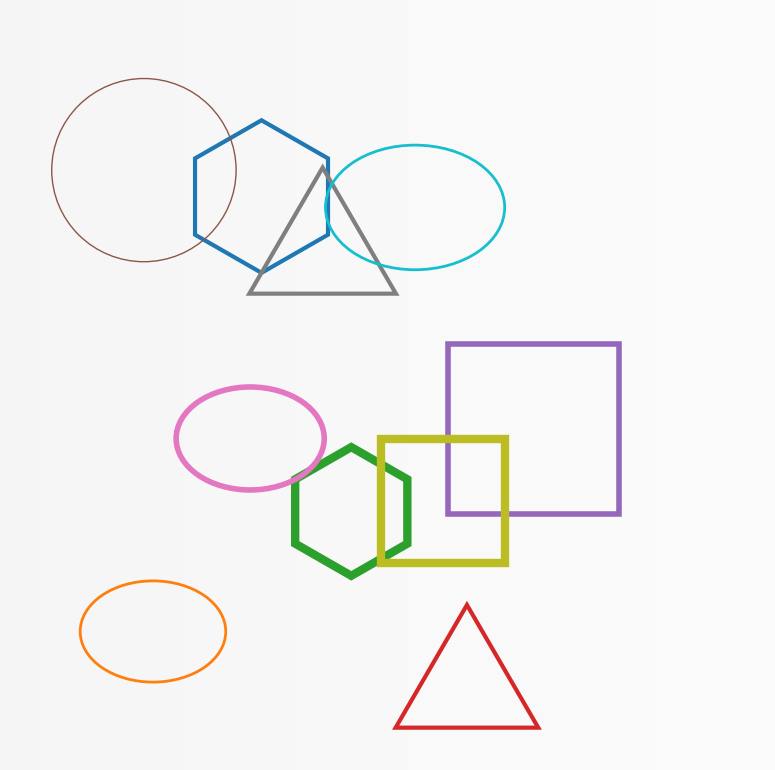[{"shape": "hexagon", "thickness": 1.5, "radius": 0.5, "center": [0.337, 0.745]}, {"shape": "oval", "thickness": 1, "radius": 0.47, "center": [0.197, 0.18]}, {"shape": "hexagon", "thickness": 3, "radius": 0.42, "center": [0.453, 0.336]}, {"shape": "triangle", "thickness": 1.5, "radius": 0.53, "center": [0.603, 0.108]}, {"shape": "square", "thickness": 2, "radius": 0.55, "center": [0.689, 0.443]}, {"shape": "circle", "thickness": 0.5, "radius": 0.59, "center": [0.186, 0.779]}, {"shape": "oval", "thickness": 2, "radius": 0.48, "center": [0.323, 0.431]}, {"shape": "triangle", "thickness": 1.5, "radius": 0.55, "center": [0.416, 0.673]}, {"shape": "square", "thickness": 3, "radius": 0.4, "center": [0.572, 0.349]}, {"shape": "oval", "thickness": 1, "radius": 0.58, "center": [0.536, 0.731]}]